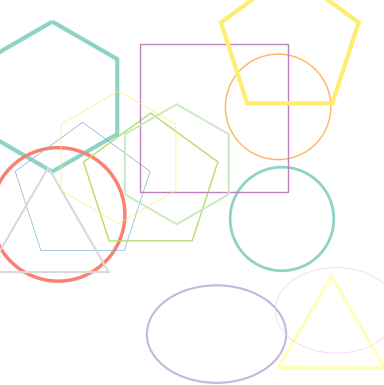[{"shape": "hexagon", "thickness": 3, "radius": 0.97, "center": [0.136, 0.749]}, {"shape": "circle", "thickness": 2, "radius": 0.67, "center": [0.732, 0.431]}, {"shape": "triangle", "thickness": 2, "radius": 0.79, "center": [0.861, 0.124]}, {"shape": "oval", "thickness": 1.5, "radius": 0.9, "center": [0.562, 0.132]}, {"shape": "circle", "thickness": 2.5, "radius": 0.87, "center": [0.151, 0.443]}, {"shape": "pentagon", "thickness": 0.5, "radius": 0.92, "center": [0.215, 0.498]}, {"shape": "circle", "thickness": 1, "radius": 0.68, "center": [0.722, 0.722]}, {"shape": "pentagon", "thickness": 1, "radius": 0.92, "center": [0.391, 0.523]}, {"shape": "oval", "thickness": 0.5, "radius": 0.79, "center": [0.874, 0.194]}, {"shape": "triangle", "thickness": 1.5, "radius": 0.91, "center": [0.125, 0.384]}, {"shape": "square", "thickness": 1, "radius": 0.96, "center": [0.556, 0.693]}, {"shape": "hexagon", "thickness": 1.5, "radius": 0.78, "center": [0.459, 0.573]}, {"shape": "pentagon", "thickness": 3, "radius": 0.94, "center": [0.753, 0.884]}, {"shape": "hexagon", "thickness": 0.5, "radius": 0.86, "center": [0.308, 0.591]}]